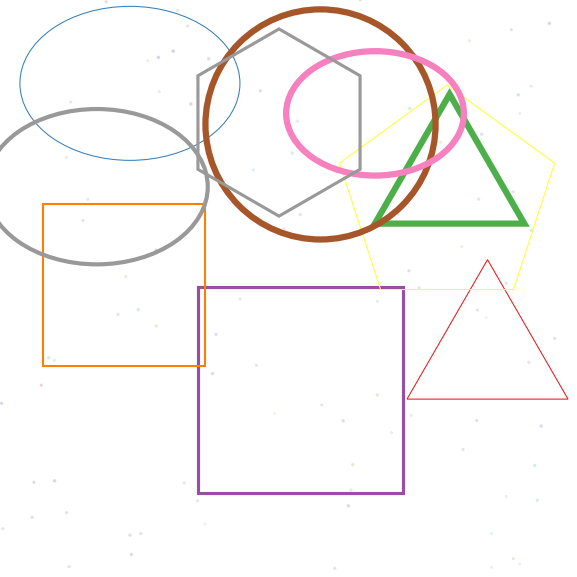[{"shape": "triangle", "thickness": 0.5, "radius": 0.8, "center": [0.844, 0.389]}, {"shape": "oval", "thickness": 0.5, "radius": 0.95, "center": [0.225, 0.855]}, {"shape": "triangle", "thickness": 3, "radius": 0.75, "center": [0.779, 0.687]}, {"shape": "square", "thickness": 1.5, "radius": 0.89, "center": [0.521, 0.324]}, {"shape": "square", "thickness": 1, "radius": 0.7, "center": [0.214, 0.505]}, {"shape": "pentagon", "thickness": 0.5, "radius": 0.98, "center": [0.774, 0.656]}, {"shape": "circle", "thickness": 3, "radius": 1.0, "center": [0.555, 0.784]}, {"shape": "oval", "thickness": 3, "radius": 0.77, "center": [0.649, 0.803]}, {"shape": "hexagon", "thickness": 1.5, "radius": 0.81, "center": [0.483, 0.787]}, {"shape": "oval", "thickness": 2, "radius": 0.96, "center": [0.168, 0.676]}]